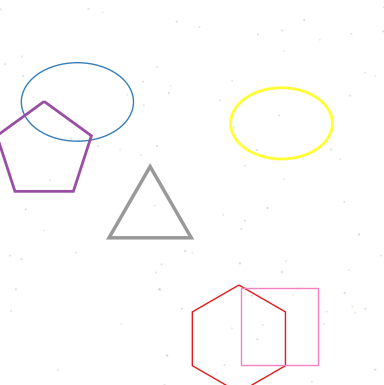[{"shape": "hexagon", "thickness": 1, "radius": 0.7, "center": [0.62, 0.12]}, {"shape": "oval", "thickness": 1, "radius": 0.73, "center": [0.201, 0.735]}, {"shape": "pentagon", "thickness": 2, "radius": 0.65, "center": [0.115, 0.607]}, {"shape": "oval", "thickness": 2, "radius": 0.66, "center": [0.731, 0.68]}, {"shape": "square", "thickness": 1, "radius": 0.5, "center": [0.727, 0.151]}, {"shape": "triangle", "thickness": 2.5, "radius": 0.62, "center": [0.39, 0.444]}]